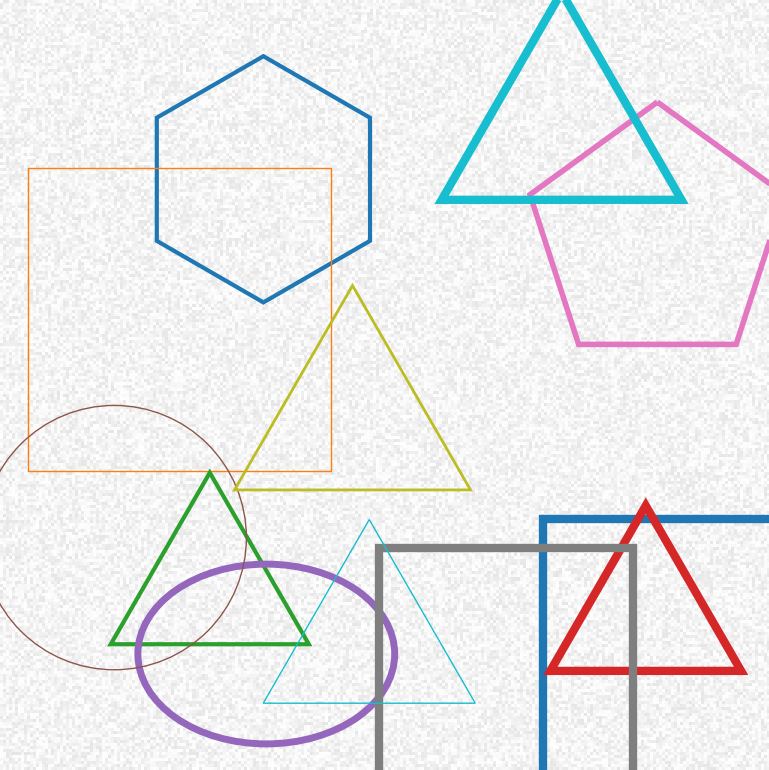[{"shape": "hexagon", "thickness": 1.5, "radius": 0.8, "center": [0.342, 0.767]}, {"shape": "square", "thickness": 3, "radius": 0.83, "center": [0.871, 0.16]}, {"shape": "square", "thickness": 0.5, "radius": 0.98, "center": [0.233, 0.585]}, {"shape": "triangle", "thickness": 1.5, "radius": 0.74, "center": [0.272, 0.238]}, {"shape": "triangle", "thickness": 3, "radius": 0.72, "center": [0.839, 0.2]}, {"shape": "oval", "thickness": 2.5, "radius": 0.83, "center": [0.346, 0.151]}, {"shape": "circle", "thickness": 0.5, "radius": 0.86, "center": [0.148, 0.302]}, {"shape": "pentagon", "thickness": 2, "radius": 0.87, "center": [0.854, 0.693]}, {"shape": "square", "thickness": 3, "radius": 0.83, "center": [0.657, 0.123]}, {"shape": "triangle", "thickness": 1, "radius": 0.88, "center": [0.458, 0.452]}, {"shape": "triangle", "thickness": 3, "radius": 0.9, "center": [0.729, 0.83]}, {"shape": "triangle", "thickness": 0.5, "radius": 0.79, "center": [0.48, 0.166]}]